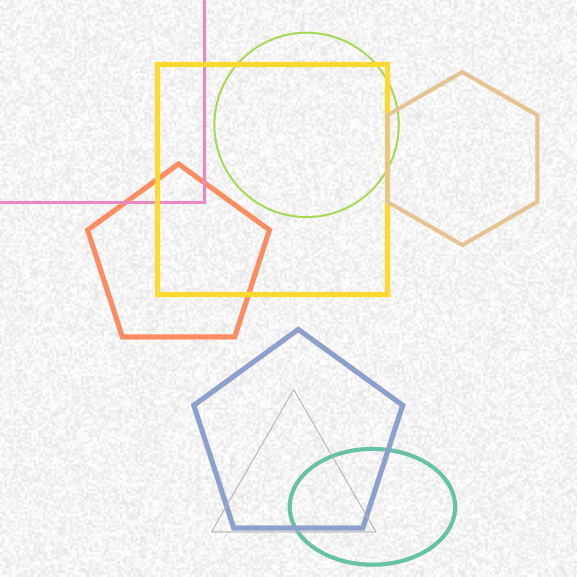[{"shape": "oval", "thickness": 2, "radius": 0.72, "center": [0.645, 0.122]}, {"shape": "pentagon", "thickness": 2.5, "radius": 0.83, "center": [0.309, 0.55]}, {"shape": "pentagon", "thickness": 2.5, "radius": 0.95, "center": [0.516, 0.239]}, {"shape": "square", "thickness": 1.5, "radius": 0.99, "center": [0.155, 0.848]}, {"shape": "circle", "thickness": 1, "radius": 0.8, "center": [0.531, 0.783]}, {"shape": "square", "thickness": 2.5, "radius": 1.0, "center": [0.471, 0.689]}, {"shape": "hexagon", "thickness": 2, "radius": 0.75, "center": [0.801, 0.725]}, {"shape": "triangle", "thickness": 0.5, "radius": 0.82, "center": [0.509, 0.16]}]